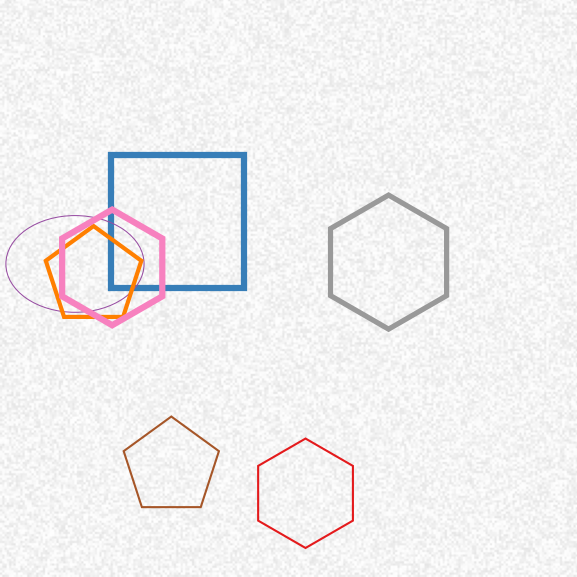[{"shape": "hexagon", "thickness": 1, "radius": 0.47, "center": [0.529, 0.145]}, {"shape": "square", "thickness": 3, "radius": 0.58, "center": [0.307, 0.616]}, {"shape": "oval", "thickness": 0.5, "radius": 0.6, "center": [0.13, 0.542]}, {"shape": "pentagon", "thickness": 2, "radius": 0.43, "center": [0.162, 0.521]}, {"shape": "pentagon", "thickness": 1, "radius": 0.43, "center": [0.297, 0.191]}, {"shape": "hexagon", "thickness": 3, "radius": 0.5, "center": [0.194, 0.536]}, {"shape": "hexagon", "thickness": 2.5, "radius": 0.58, "center": [0.673, 0.545]}]